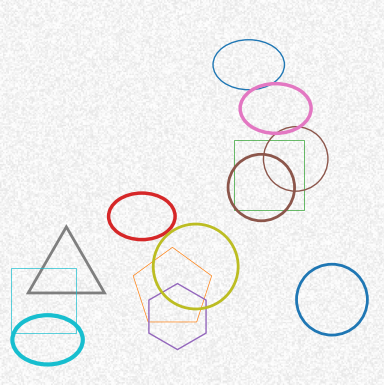[{"shape": "circle", "thickness": 2, "radius": 0.46, "center": [0.862, 0.222]}, {"shape": "oval", "thickness": 1, "radius": 0.46, "center": [0.646, 0.832]}, {"shape": "pentagon", "thickness": 0.5, "radius": 0.54, "center": [0.448, 0.25]}, {"shape": "square", "thickness": 0.5, "radius": 0.46, "center": [0.699, 0.545]}, {"shape": "oval", "thickness": 2.5, "radius": 0.43, "center": [0.368, 0.438]}, {"shape": "hexagon", "thickness": 1, "radius": 0.43, "center": [0.461, 0.178]}, {"shape": "circle", "thickness": 1, "radius": 0.42, "center": [0.768, 0.587]}, {"shape": "circle", "thickness": 2, "radius": 0.43, "center": [0.679, 0.513]}, {"shape": "oval", "thickness": 2.5, "radius": 0.46, "center": [0.716, 0.718]}, {"shape": "triangle", "thickness": 2, "radius": 0.57, "center": [0.172, 0.296]}, {"shape": "circle", "thickness": 2, "radius": 0.55, "center": [0.508, 0.308]}, {"shape": "oval", "thickness": 3, "radius": 0.46, "center": [0.124, 0.117]}, {"shape": "square", "thickness": 0.5, "radius": 0.42, "center": [0.113, 0.22]}]